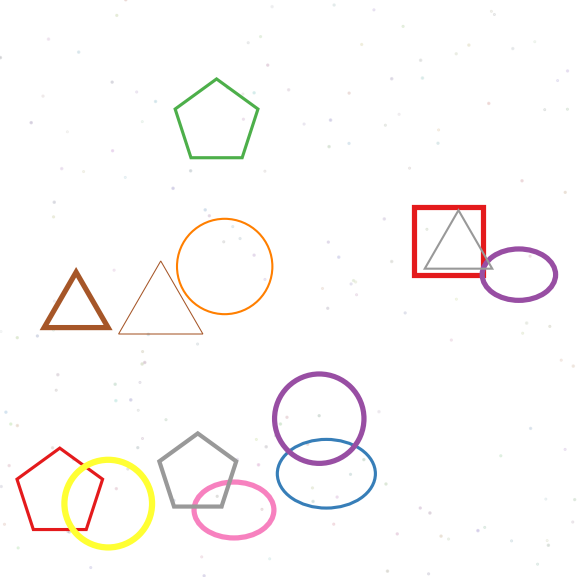[{"shape": "square", "thickness": 2.5, "radius": 0.3, "center": [0.776, 0.582]}, {"shape": "pentagon", "thickness": 1.5, "radius": 0.39, "center": [0.104, 0.145]}, {"shape": "oval", "thickness": 1.5, "radius": 0.42, "center": [0.565, 0.179]}, {"shape": "pentagon", "thickness": 1.5, "radius": 0.38, "center": [0.375, 0.787]}, {"shape": "circle", "thickness": 2.5, "radius": 0.39, "center": [0.553, 0.274]}, {"shape": "oval", "thickness": 2.5, "radius": 0.32, "center": [0.899, 0.524]}, {"shape": "circle", "thickness": 1, "radius": 0.41, "center": [0.389, 0.538]}, {"shape": "circle", "thickness": 3, "radius": 0.38, "center": [0.187, 0.127]}, {"shape": "triangle", "thickness": 0.5, "radius": 0.42, "center": [0.278, 0.463]}, {"shape": "triangle", "thickness": 2.5, "radius": 0.32, "center": [0.132, 0.464]}, {"shape": "oval", "thickness": 2.5, "radius": 0.35, "center": [0.405, 0.116]}, {"shape": "triangle", "thickness": 1, "radius": 0.34, "center": [0.794, 0.568]}, {"shape": "pentagon", "thickness": 2, "radius": 0.35, "center": [0.342, 0.179]}]